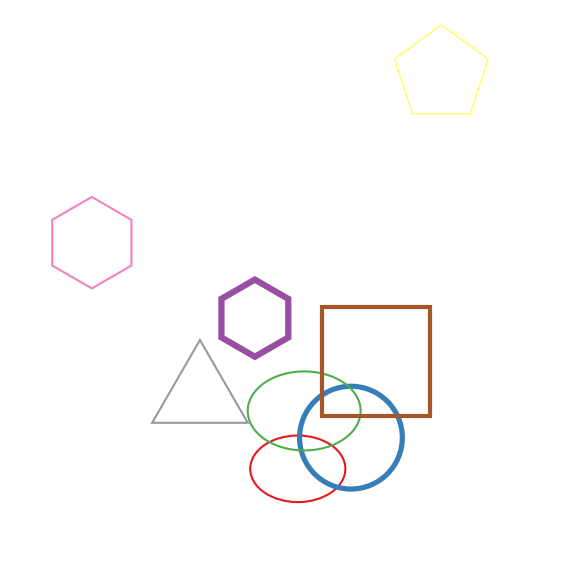[{"shape": "oval", "thickness": 1, "radius": 0.41, "center": [0.516, 0.187]}, {"shape": "circle", "thickness": 2.5, "radius": 0.44, "center": [0.608, 0.241]}, {"shape": "oval", "thickness": 1, "radius": 0.49, "center": [0.527, 0.288]}, {"shape": "hexagon", "thickness": 3, "radius": 0.33, "center": [0.441, 0.448]}, {"shape": "pentagon", "thickness": 0.5, "radius": 0.43, "center": [0.764, 0.871]}, {"shape": "square", "thickness": 2, "radius": 0.47, "center": [0.651, 0.373]}, {"shape": "hexagon", "thickness": 1, "radius": 0.4, "center": [0.159, 0.579]}, {"shape": "triangle", "thickness": 1, "radius": 0.48, "center": [0.346, 0.315]}]